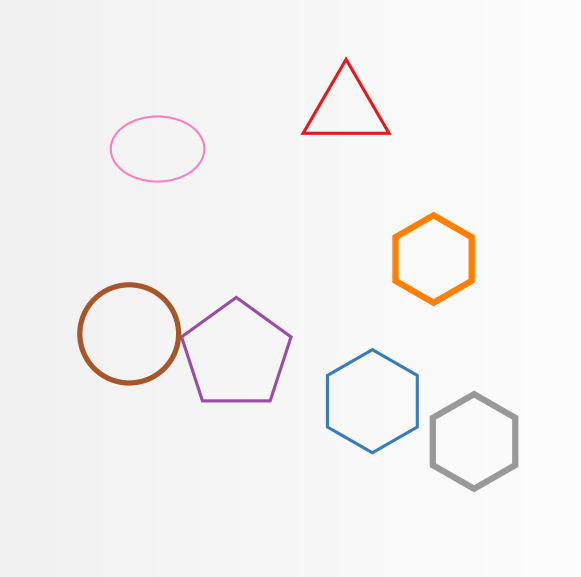[{"shape": "triangle", "thickness": 1.5, "radius": 0.43, "center": [0.595, 0.811]}, {"shape": "hexagon", "thickness": 1.5, "radius": 0.45, "center": [0.641, 0.304]}, {"shape": "pentagon", "thickness": 1.5, "radius": 0.5, "center": [0.407, 0.385]}, {"shape": "hexagon", "thickness": 3, "radius": 0.38, "center": [0.746, 0.551]}, {"shape": "circle", "thickness": 2.5, "radius": 0.42, "center": [0.222, 0.421]}, {"shape": "oval", "thickness": 1, "radius": 0.4, "center": [0.271, 0.741]}, {"shape": "hexagon", "thickness": 3, "radius": 0.41, "center": [0.816, 0.235]}]